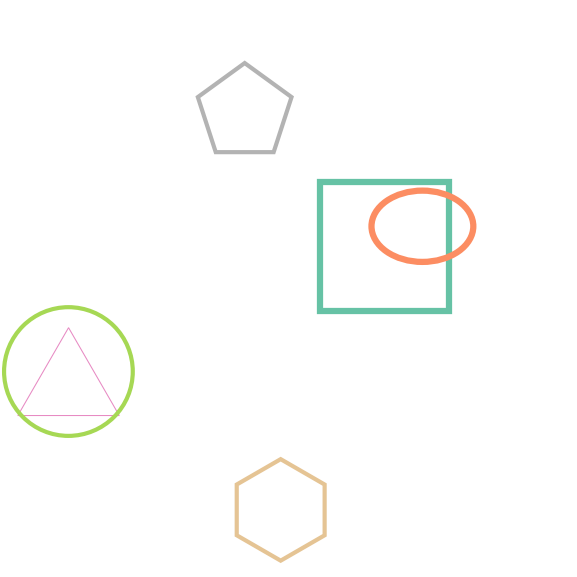[{"shape": "square", "thickness": 3, "radius": 0.56, "center": [0.666, 0.573]}, {"shape": "oval", "thickness": 3, "radius": 0.44, "center": [0.731, 0.607]}, {"shape": "triangle", "thickness": 0.5, "radius": 0.51, "center": [0.119, 0.33]}, {"shape": "circle", "thickness": 2, "radius": 0.56, "center": [0.118, 0.356]}, {"shape": "hexagon", "thickness": 2, "radius": 0.44, "center": [0.486, 0.116]}, {"shape": "pentagon", "thickness": 2, "radius": 0.43, "center": [0.424, 0.805]}]